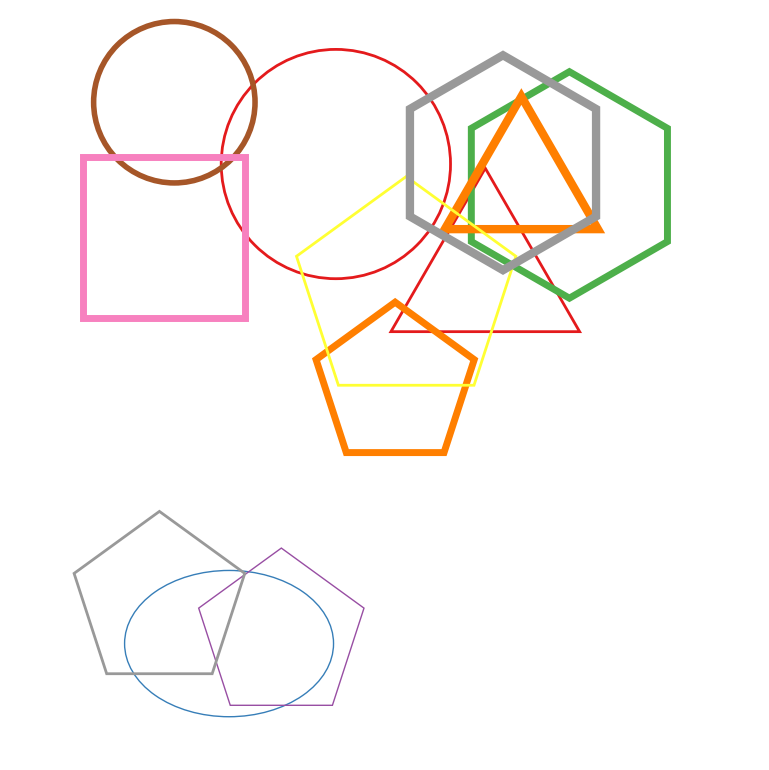[{"shape": "triangle", "thickness": 1, "radius": 0.71, "center": [0.63, 0.64]}, {"shape": "circle", "thickness": 1, "radius": 0.74, "center": [0.436, 0.787]}, {"shape": "oval", "thickness": 0.5, "radius": 0.68, "center": [0.297, 0.164]}, {"shape": "hexagon", "thickness": 2.5, "radius": 0.74, "center": [0.739, 0.76]}, {"shape": "pentagon", "thickness": 0.5, "radius": 0.56, "center": [0.365, 0.175]}, {"shape": "triangle", "thickness": 3, "radius": 0.57, "center": [0.677, 0.76]}, {"shape": "pentagon", "thickness": 2.5, "radius": 0.54, "center": [0.513, 0.5]}, {"shape": "pentagon", "thickness": 1, "radius": 0.75, "center": [0.528, 0.621]}, {"shape": "circle", "thickness": 2, "radius": 0.52, "center": [0.226, 0.867]}, {"shape": "square", "thickness": 2.5, "radius": 0.52, "center": [0.213, 0.691]}, {"shape": "hexagon", "thickness": 3, "radius": 0.7, "center": [0.653, 0.789]}, {"shape": "pentagon", "thickness": 1, "radius": 0.58, "center": [0.207, 0.219]}]